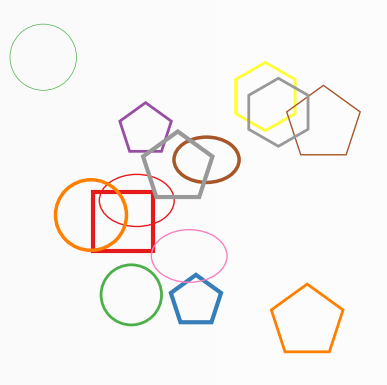[{"shape": "oval", "thickness": 1, "radius": 0.48, "center": [0.353, 0.479]}, {"shape": "square", "thickness": 3, "radius": 0.39, "center": [0.317, 0.425]}, {"shape": "pentagon", "thickness": 3, "radius": 0.34, "center": [0.506, 0.218]}, {"shape": "circle", "thickness": 0.5, "radius": 0.43, "center": [0.112, 0.851]}, {"shape": "circle", "thickness": 2, "radius": 0.39, "center": [0.339, 0.234]}, {"shape": "pentagon", "thickness": 2, "radius": 0.35, "center": [0.376, 0.664]}, {"shape": "circle", "thickness": 2.5, "radius": 0.46, "center": [0.235, 0.442]}, {"shape": "pentagon", "thickness": 2, "radius": 0.49, "center": [0.793, 0.165]}, {"shape": "hexagon", "thickness": 2, "radius": 0.44, "center": [0.685, 0.749]}, {"shape": "oval", "thickness": 2.5, "radius": 0.42, "center": [0.533, 0.585]}, {"shape": "pentagon", "thickness": 1, "radius": 0.5, "center": [0.835, 0.679]}, {"shape": "oval", "thickness": 1, "radius": 0.49, "center": [0.488, 0.335]}, {"shape": "hexagon", "thickness": 2, "radius": 0.44, "center": [0.718, 0.708]}, {"shape": "pentagon", "thickness": 3, "radius": 0.47, "center": [0.459, 0.564]}]